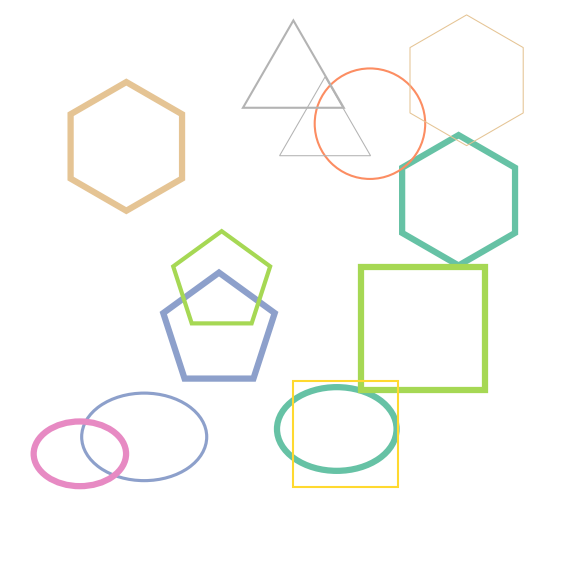[{"shape": "hexagon", "thickness": 3, "radius": 0.56, "center": [0.794, 0.652]}, {"shape": "oval", "thickness": 3, "radius": 0.52, "center": [0.583, 0.256]}, {"shape": "circle", "thickness": 1, "radius": 0.48, "center": [0.641, 0.785]}, {"shape": "pentagon", "thickness": 3, "radius": 0.51, "center": [0.379, 0.426]}, {"shape": "oval", "thickness": 1.5, "radius": 0.54, "center": [0.25, 0.243]}, {"shape": "oval", "thickness": 3, "radius": 0.4, "center": [0.138, 0.213]}, {"shape": "square", "thickness": 3, "radius": 0.54, "center": [0.733, 0.43]}, {"shape": "pentagon", "thickness": 2, "radius": 0.44, "center": [0.384, 0.511]}, {"shape": "square", "thickness": 1, "radius": 0.46, "center": [0.598, 0.248]}, {"shape": "hexagon", "thickness": 0.5, "radius": 0.57, "center": [0.808, 0.86]}, {"shape": "hexagon", "thickness": 3, "radius": 0.56, "center": [0.219, 0.746]}, {"shape": "triangle", "thickness": 0.5, "radius": 0.45, "center": [0.563, 0.775]}, {"shape": "triangle", "thickness": 1, "radius": 0.5, "center": [0.508, 0.863]}]